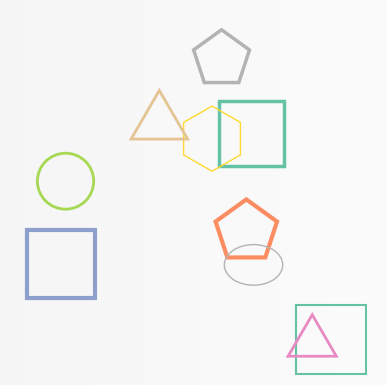[{"shape": "square", "thickness": 2.5, "radius": 0.42, "center": [0.649, 0.654]}, {"shape": "square", "thickness": 1.5, "radius": 0.45, "center": [0.854, 0.118]}, {"shape": "pentagon", "thickness": 3, "radius": 0.42, "center": [0.636, 0.399]}, {"shape": "square", "thickness": 3, "radius": 0.44, "center": [0.158, 0.314]}, {"shape": "triangle", "thickness": 2, "radius": 0.36, "center": [0.806, 0.111]}, {"shape": "circle", "thickness": 2, "radius": 0.36, "center": [0.169, 0.529]}, {"shape": "hexagon", "thickness": 1, "radius": 0.42, "center": [0.547, 0.64]}, {"shape": "triangle", "thickness": 2, "radius": 0.42, "center": [0.411, 0.681]}, {"shape": "pentagon", "thickness": 2.5, "radius": 0.38, "center": [0.572, 0.847]}, {"shape": "oval", "thickness": 1, "radius": 0.38, "center": [0.654, 0.312]}]